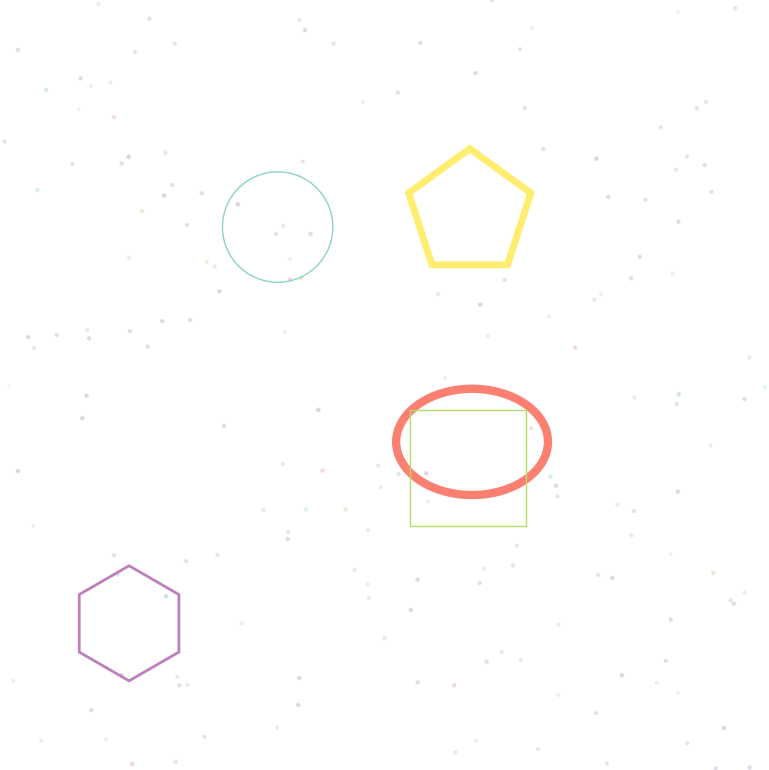[{"shape": "circle", "thickness": 0.5, "radius": 0.36, "center": [0.361, 0.705]}, {"shape": "oval", "thickness": 3, "radius": 0.49, "center": [0.613, 0.426]}, {"shape": "square", "thickness": 0.5, "radius": 0.38, "center": [0.608, 0.393]}, {"shape": "hexagon", "thickness": 1, "radius": 0.37, "center": [0.168, 0.19]}, {"shape": "pentagon", "thickness": 2.5, "radius": 0.42, "center": [0.61, 0.724]}]